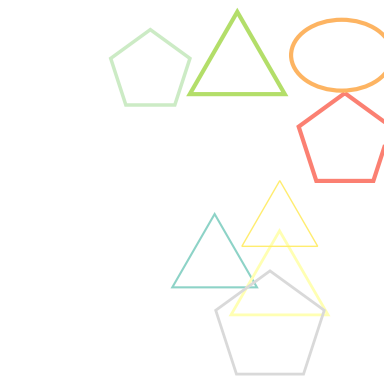[{"shape": "triangle", "thickness": 1.5, "radius": 0.63, "center": [0.557, 0.317]}, {"shape": "triangle", "thickness": 2, "radius": 0.73, "center": [0.726, 0.255]}, {"shape": "pentagon", "thickness": 3, "radius": 0.63, "center": [0.896, 0.632]}, {"shape": "oval", "thickness": 3, "radius": 0.66, "center": [0.888, 0.857]}, {"shape": "triangle", "thickness": 3, "radius": 0.71, "center": [0.616, 0.827]}, {"shape": "pentagon", "thickness": 2, "radius": 0.74, "center": [0.701, 0.148]}, {"shape": "pentagon", "thickness": 2.5, "radius": 0.54, "center": [0.39, 0.815]}, {"shape": "triangle", "thickness": 1, "radius": 0.57, "center": [0.727, 0.417]}]